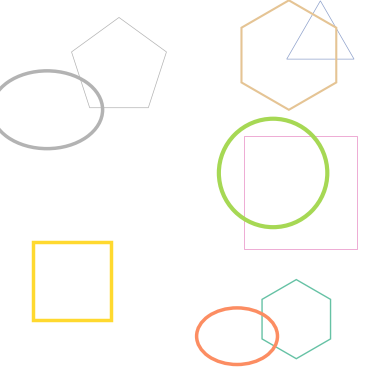[{"shape": "hexagon", "thickness": 1, "radius": 0.51, "center": [0.77, 0.171]}, {"shape": "oval", "thickness": 2.5, "radius": 0.53, "center": [0.616, 0.127]}, {"shape": "triangle", "thickness": 0.5, "radius": 0.5, "center": [0.832, 0.897]}, {"shape": "square", "thickness": 0.5, "radius": 0.73, "center": [0.781, 0.501]}, {"shape": "circle", "thickness": 3, "radius": 0.7, "center": [0.709, 0.551]}, {"shape": "square", "thickness": 2.5, "radius": 0.51, "center": [0.187, 0.27]}, {"shape": "hexagon", "thickness": 1.5, "radius": 0.71, "center": [0.75, 0.857]}, {"shape": "oval", "thickness": 2.5, "radius": 0.72, "center": [0.122, 0.715]}, {"shape": "pentagon", "thickness": 0.5, "radius": 0.65, "center": [0.309, 0.825]}]